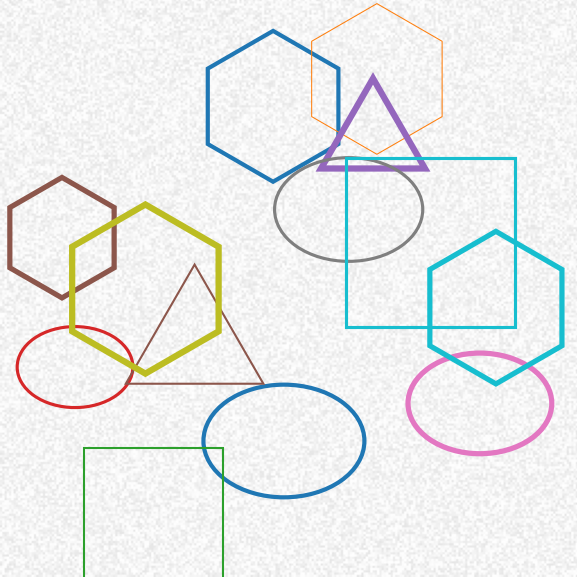[{"shape": "hexagon", "thickness": 2, "radius": 0.65, "center": [0.473, 0.815]}, {"shape": "oval", "thickness": 2, "radius": 0.7, "center": [0.492, 0.236]}, {"shape": "hexagon", "thickness": 0.5, "radius": 0.65, "center": [0.653, 0.862]}, {"shape": "square", "thickness": 1, "radius": 0.6, "center": [0.266, 0.104]}, {"shape": "oval", "thickness": 1.5, "radius": 0.5, "center": [0.13, 0.363]}, {"shape": "triangle", "thickness": 3, "radius": 0.52, "center": [0.646, 0.759]}, {"shape": "triangle", "thickness": 1, "radius": 0.69, "center": [0.337, 0.403]}, {"shape": "hexagon", "thickness": 2.5, "radius": 0.52, "center": [0.107, 0.588]}, {"shape": "oval", "thickness": 2.5, "radius": 0.62, "center": [0.831, 0.301]}, {"shape": "oval", "thickness": 1.5, "radius": 0.64, "center": [0.604, 0.636]}, {"shape": "hexagon", "thickness": 3, "radius": 0.73, "center": [0.252, 0.499]}, {"shape": "hexagon", "thickness": 2.5, "radius": 0.66, "center": [0.859, 0.466]}, {"shape": "square", "thickness": 1.5, "radius": 0.73, "center": [0.745, 0.579]}]